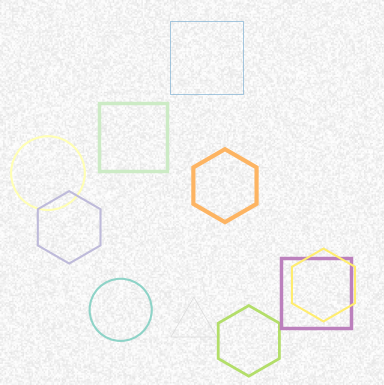[{"shape": "circle", "thickness": 1.5, "radius": 0.4, "center": [0.313, 0.195]}, {"shape": "circle", "thickness": 1.5, "radius": 0.48, "center": [0.125, 0.55]}, {"shape": "hexagon", "thickness": 1.5, "radius": 0.47, "center": [0.18, 0.41]}, {"shape": "square", "thickness": 0.5, "radius": 0.47, "center": [0.536, 0.851]}, {"shape": "hexagon", "thickness": 3, "radius": 0.47, "center": [0.584, 0.518]}, {"shape": "hexagon", "thickness": 2, "radius": 0.46, "center": [0.646, 0.115]}, {"shape": "triangle", "thickness": 0.5, "radius": 0.35, "center": [0.504, 0.159]}, {"shape": "square", "thickness": 2.5, "radius": 0.45, "center": [0.82, 0.238]}, {"shape": "square", "thickness": 2.5, "radius": 0.45, "center": [0.345, 0.644]}, {"shape": "hexagon", "thickness": 1.5, "radius": 0.47, "center": [0.84, 0.26]}]